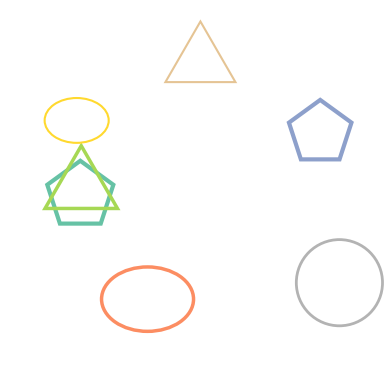[{"shape": "pentagon", "thickness": 3, "radius": 0.45, "center": [0.209, 0.492]}, {"shape": "oval", "thickness": 2.5, "radius": 0.6, "center": [0.383, 0.223]}, {"shape": "pentagon", "thickness": 3, "radius": 0.43, "center": [0.832, 0.655]}, {"shape": "triangle", "thickness": 2.5, "radius": 0.54, "center": [0.211, 0.513]}, {"shape": "oval", "thickness": 1.5, "radius": 0.42, "center": [0.199, 0.687]}, {"shape": "triangle", "thickness": 1.5, "radius": 0.52, "center": [0.521, 0.839]}, {"shape": "circle", "thickness": 2, "radius": 0.56, "center": [0.882, 0.266]}]